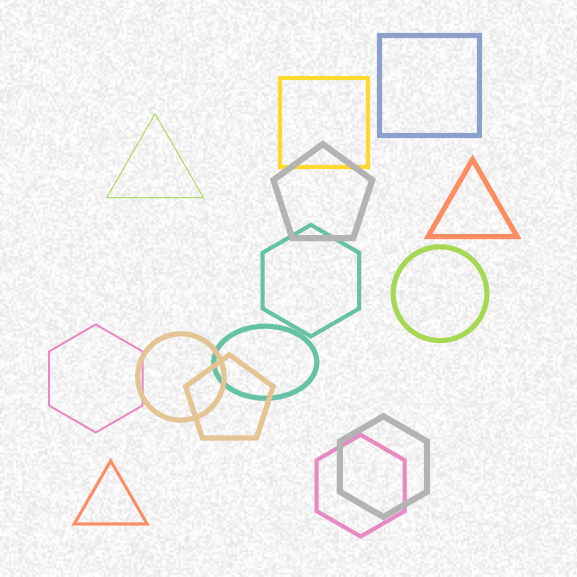[{"shape": "oval", "thickness": 2.5, "radius": 0.45, "center": [0.459, 0.372]}, {"shape": "hexagon", "thickness": 2, "radius": 0.48, "center": [0.538, 0.513]}, {"shape": "triangle", "thickness": 1.5, "radius": 0.36, "center": [0.192, 0.128]}, {"shape": "triangle", "thickness": 2.5, "radius": 0.45, "center": [0.818, 0.634]}, {"shape": "square", "thickness": 2.5, "radius": 0.44, "center": [0.743, 0.852]}, {"shape": "hexagon", "thickness": 1, "radius": 0.47, "center": [0.166, 0.344]}, {"shape": "hexagon", "thickness": 2, "radius": 0.44, "center": [0.624, 0.158]}, {"shape": "circle", "thickness": 2.5, "radius": 0.41, "center": [0.762, 0.491]}, {"shape": "triangle", "thickness": 0.5, "radius": 0.48, "center": [0.269, 0.705]}, {"shape": "square", "thickness": 2, "radius": 0.38, "center": [0.561, 0.787]}, {"shape": "circle", "thickness": 2.5, "radius": 0.37, "center": [0.313, 0.346]}, {"shape": "pentagon", "thickness": 2.5, "radius": 0.4, "center": [0.397, 0.305]}, {"shape": "hexagon", "thickness": 3, "radius": 0.44, "center": [0.664, 0.191]}, {"shape": "pentagon", "thickness": 3, "radius": 0.45, "center": [0.559, 0.66]}]